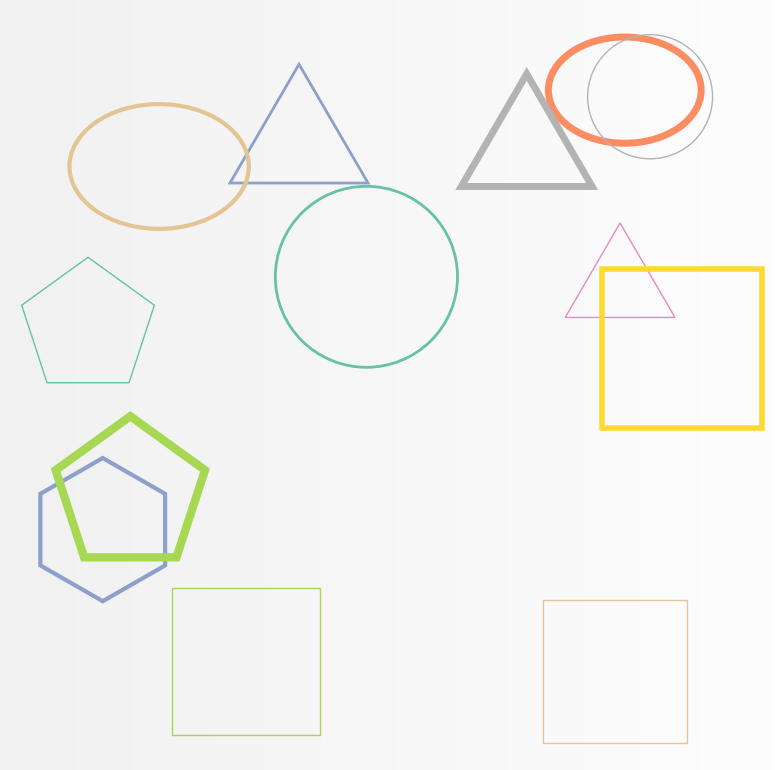[{"shape": "pentagon", "thickness": 0.5, "radius": 0.45, "center": [0.114, 0.576]}, {"shape": "circle", "thickness": 1, "radius": 0.59, "center": [0.473, 0.641]}, {"shape": "oval", "thickness": 2.5, "radius": 0.49, "center": [0.806, 0.883]}, {"shape": "hexagon", "thickness": 1.5, "radius": 0.46, "center": [0.133, 0.312]}, {"shape": "triangle", "thickness": 1, "radius": 0.51, "center": [0.386, 0.814]}, {"shape": "triangle", "thickness": 0.5, "radius": 0.41, "center": [0.8, 0.629]}, {"shape": "square", "thickness": 0.5, "radius": 0.48, "center": [0.318, 0.141]}, {"shape": "pentagon", "thickness": 3, "radius": 0.51, "center": [0.168, 0.358]}, {"shape": "square", "thickness": 2, "radius": 0.52, "center": [0.88, 0.547]}, {"shape": "square", "thickness": 0.5, "radius": 0.47, "center": [0.794, 0.128]}, {"shape": "oval", "thickness": 1.5, "radius": 0.58, "center": [0.205, 0.784]}, {"shape": "circle", "thickness": 0.5, "radius": 0.4, "center": [0.839, 0.874]}, {"shape": "triangle", "thickness": 2.5, "radius": 0.49, "center": [0.68, 0.807]}]